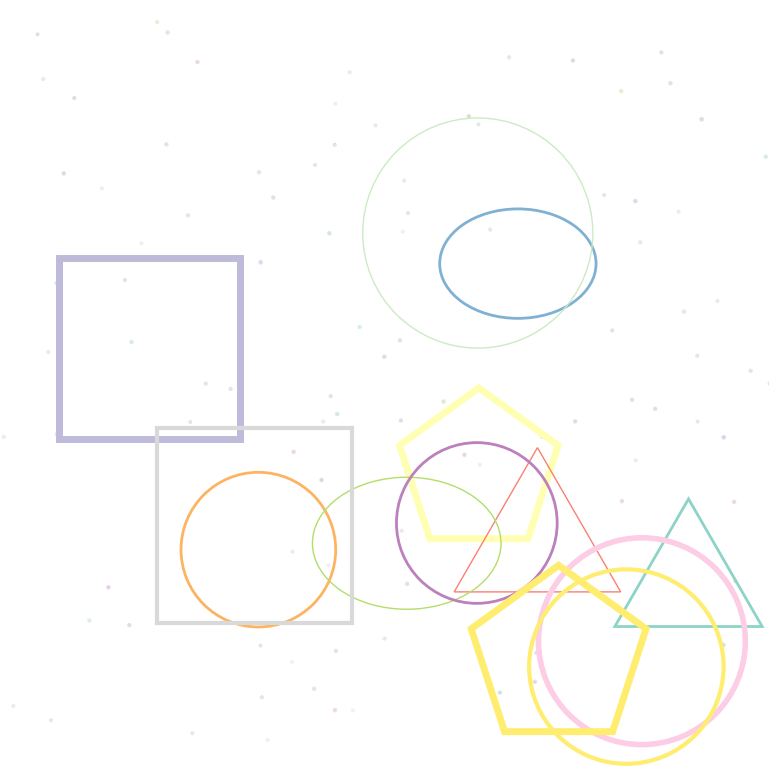[{"shape": "triangle", "thickness": 1, "radius": 0.55, "center": [0.894, 0.242]}, {"shape": "pentagon", "thickness": 2.5, "radius": 0.54, "center": [0.622, 0.388]}, {"shape": "square", "thickness": 2.5, "radius": 0.59, "center": [0.194, 0.547]}, {"shape": "triangle", "thickness": 0.5, "radius": 0.62, "center": [0.698, 0.294]}, {"shape": "oval", "thickness": 1, "radius": 0.51, "center": [0.673, 0.658]}, {"shape": "circle", "thickness": 1, "radius": 0.5, "center": [0.336, 0.286]}, {"shape": "oval", "thickness": 0.5, "radius": 0.61, "center": [0.528, 0.294]}, {"shape": "circle", "thickness": 2, "radius": 0.67, "center": [0.834, 0.167]}, {"shape": "square", "thickness": 1.5, "radius": 0.64, "center": [0.33, 0.318]}, {"shape": "circle", "thickness": 1, "radius": 0.52, "center": [0.619, 0.321]}, {"shape": "circle", "thickness": 0.5, "radius": 0.75, "center": [0.621, 0.697]}, {"shape": "pentagon", "thickness": 2.5, "radius": 0.6, "center": [0.725, 0.146]}, {"shape": "circle", "thickness": 1.5, "radius": 0.63, "center": [0.813, 0.134]}]